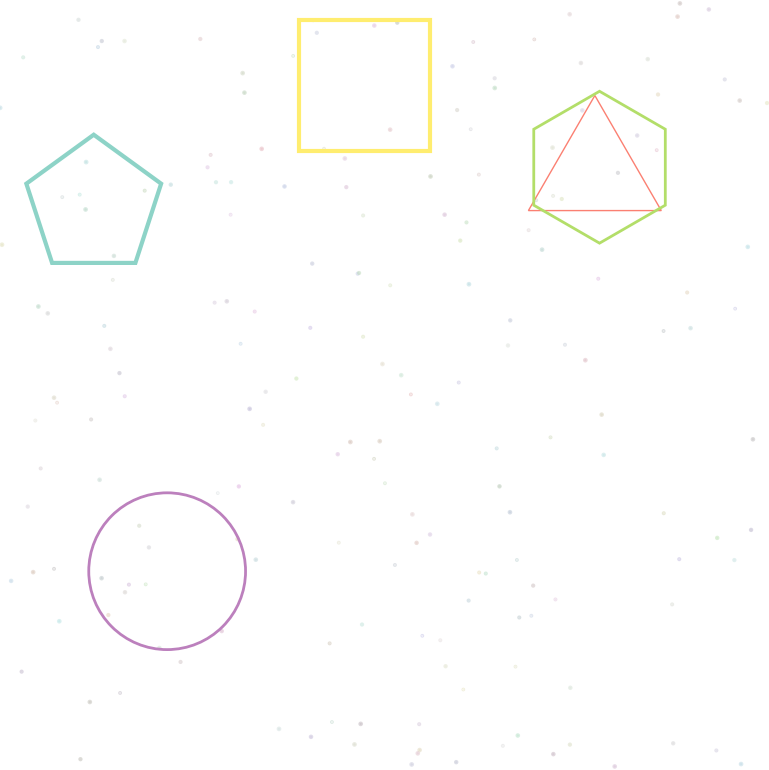[{"shape": "pentagon", "thickness": 1.5, "radius": 0.46, "center": [0.122, 0.733]}, {"shape": "triangle", "thickness": 0.5, "radius": 0.5, "center": [0.773, 0.776]}, {"shape": "hexagon", "thickness": 1, "radius": 0.49, "center": [0.779, 0.783]}, {"shape": "circle", "thickness": 1, "radius": 0.51, "center": [0.217, 0.258]}, {"shape": "square", "thickness": 1.5, "radius": 0.43, "center": [0.473, 0.889]}]